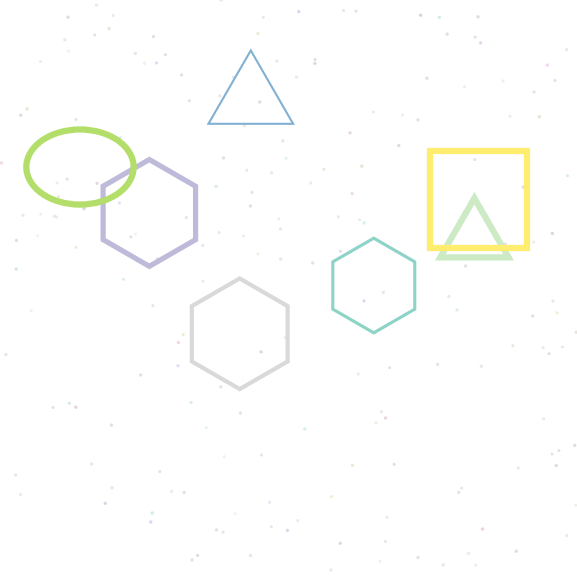[{"shape": "hexagon", "thickness": 1.5, "radius": 0.41, "center": [0.647, 0.505]}, {"shape": "hexagon", "thickness": 2.5, "radius": 0.46, "center": [0.259, 0.63]}, {"shape": "triangle", "thickness": 1, "radius": 0.42, "center": [0.434, 0.827]}, {"shape": "oval", "thickness": 3, "radius": 0.46, "center": [0.138, 0.71]}, {"shape": "hexagon", "thickness": 2, "radius": 0.48, "center": [0.415, 0.421]}, {"shape": "triangle", "thickness": 3, "radius": 0.34, "center": [0.821, 0.588]}, {"shape": "square", "thickness": 3, "radius": 0.42, "center": [0.829, 0.654]}]